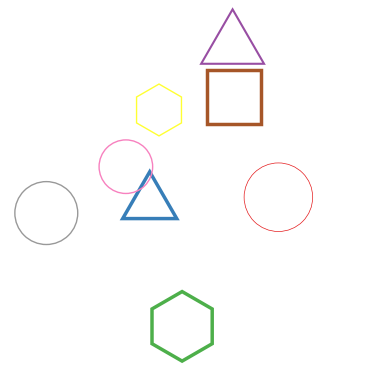[{"shape": "circle", "thickness": 0.5, "radius": 0.45, "center": [0.723, 0.488]}, {"shape": "triangle", "thickness": 2.5, "radius": 0.41, "center": [0.389, 0.473]}, {"shape": "hexagon", "thickness": 2.5, "radius": 0.45, "center": [0.473, 0.152]}, {"shape": "triangle", "thickness": 1.5, "radius": 0.47, "center": [0.604, 0.881]}, {"shape": "hexagon", "thickness": 1, "radius": 0.34, "center": [0.413, 0.714]}, {"shape": "square", "thickness": 2.5, "radius": 0.35, "center": [0.607, 0.747]}, {"shape": "circle", "thickness": 1, "radius": 0.35, "center": [0.327, 0.567]}, {"shape": "circle", "thickness": 1, "radius": 0.41, "center": [0.12, 0.447]}]